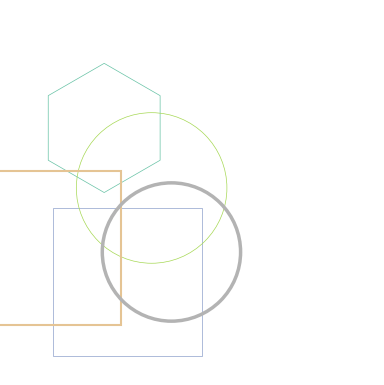[{"shape": "hexagon", "thickness": 0.5, "radius": 0.84, "center": [0.271, 0.668]}, {"shape": "square", "thickness": 0.5, "radius": 0.96, "center": [0.331, 0.268]}, {"shape": "circle", "thickness": 0.5, "radius": 0.98, "center": [0.394, 0.512]}, {"shape": "square", "thickness": 1.5, "radius": 1.0, "center": [0.116, 0.357]}, {"shape": "circle", "thickness": 2.5, "radius": 0.9, "center": [0.445, 0.345]}]